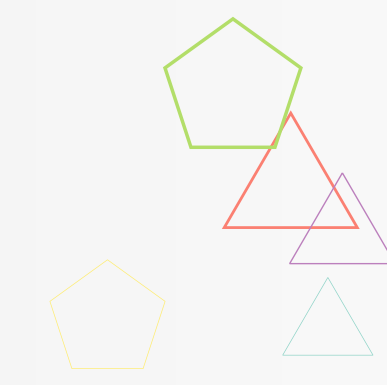[{"shape": "triangle", "thickness": 0.5, "radius": 0.67, "center": [0.846, 0.145]}, {"shape": "triangle", "thickness": 2, "radius": 0.99, "center": [0.75, 0.508]}, {"shape": "pentagon", "thickness": 2.5, "radius": 0.92, "center": [0.601, 0.767]}, {"shape": "triangle", "thickness": 1, "radius": 0.79, "center": [0.884, 0.394]}, {"shape": "pentagon", "thickness": 0.5, "radius": 0.78, "center": [0.277, 0.169]}]